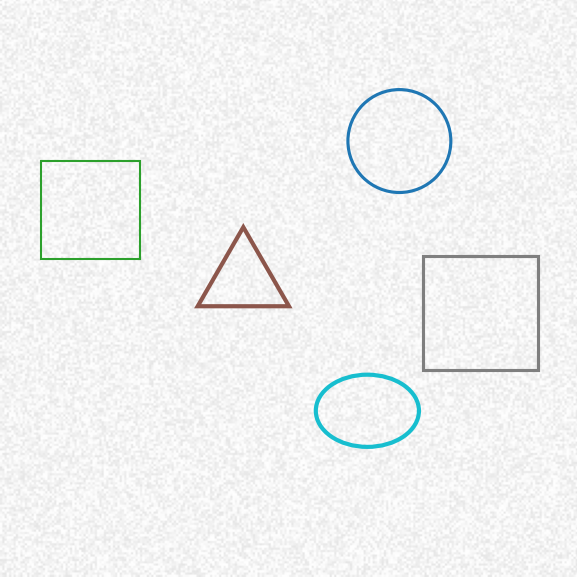[{"shape": "circle", "thickness": 1.5, "radius": 0.45, "center": [0.692, 0.755]}, {"shape": "square", "thickness": 1, "radius": 0.43, "center": [0.157, 0.636]}, {"shape": "triangle", "thickness": 2, "radius": 0.46, "center": [0.421, 0.514]}, {"shape": "square", "thickness": 1.5, "radius": 0.49, "center": [0.832, 0.457]}, {"shape": "oval", "thickness": 2, "radius": 0.45, "center": [0.636, 0.288]}]